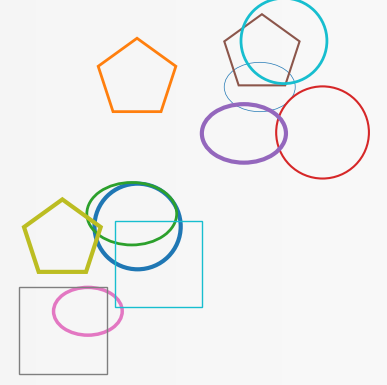[{"shape": "oval", "thickness": 0.5, "radius": 0.46, "center": [0.67, 0.774]}, {"shape": "circle", "thickness": 3, "radius": 0.56, "center": [0.355, 0.412]}, {"shape": "pentagon", "thickness": 2, "radius": 0.53, "center": [0.354, 0.795]}, {"shape": "oval", "thickness": 2, "radius": 0.58, "center": [0.34, 0.445]}, {"shape": "circle", "thickness": 1.5, "radius": 0.6, "center": [0.832, 0.656]}, {"shape": "oval", "thickness": 3, "radius": 0.54, "center": [0.629, 0.653]}, {"shape": "pentagon", "thickness": 1.5, "radius": 0.51, "center": [0.676, 0.861]}, {"shape": "oval", "thickness": 2.5, "radius": 0.44, "center": [0.227, 0.191]}, {"shape": "square", "thickness": 1, "radius": 0.57, "center": [0.161, 0.142]}, {"shape": "pentagon", "thickness": 3, "radius": 0.52, "center": [0.161, 0.378]}, {"shape": "square", "thickness": 1, "radius": 0.56, "center": [0.41, 0.314]}, {"shape": "circle", "thickness": 2, "radius": 0.55, "center": [0.733, 0.894]}]